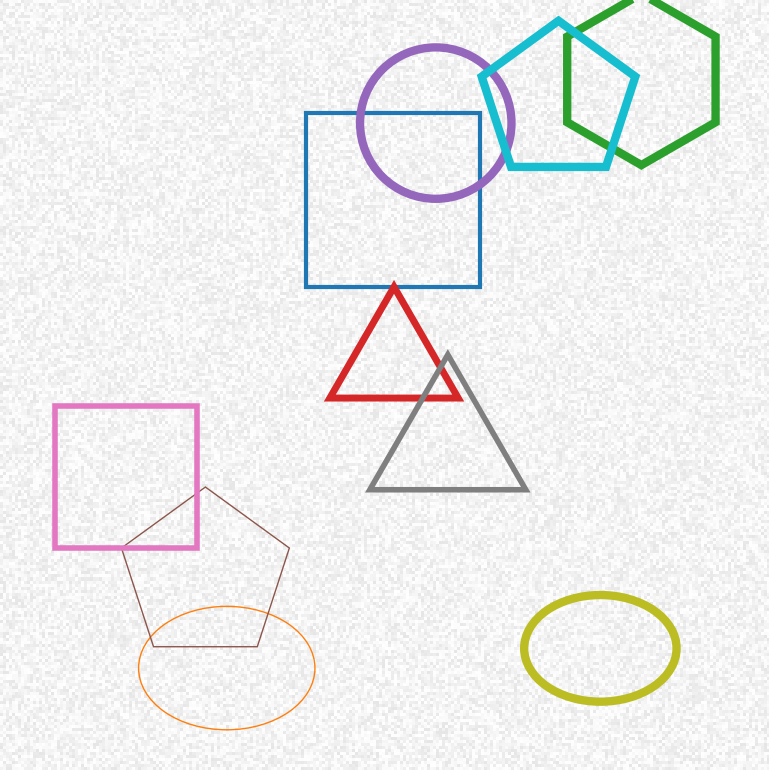[{"shape": "square", "thickness": 1.5, "radius": 0.57, "center": [0.511, 0.741]}, {"shape": "oval", "thickness": 0.5, "radius": 0.57, "center": [0.294, 0.132]}, {"shape": "hexagon", "thickness": 3, "radius": 0.56, "center": [0.833, 0.897]}, {"shape": "triangle", "thickness": 2.5, "radius": 0.48, "center": [0.512, 0.531]}, {"shape": "circle", "thickness": 3, "radius": 0.49, "center": [0.566, 0.84]}, {"shape": "pentagon", "thickness": 0.5, "radius": 0.57, "center": [0.267, 0.253]}, {"shape": "square", "thickness": 2, "radius": 0.46, "center": [0.164, 0.38]}, {"shape": "triangle", "thickness": 2, "radius": 0.58, "center": [0.582, 0.422]}, {"shape": "oval", "thickness": 3, "radius": 0.49, "center": [0.78, 0.158]}, {"shape": "pentagon", "thickness": 3, "radius": 0.52, "center": [0.725, 0.868]}]